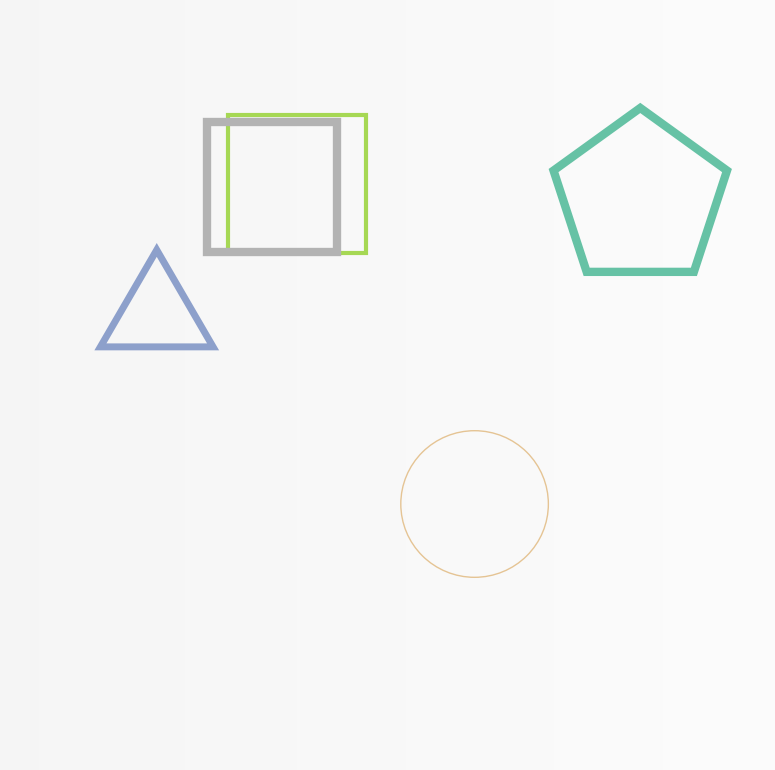[{"shape": "pentagon", "thickness": 3, "radius": 0.59, "center": [0.826, 0.742]}, {"shape": "triangle", "thickness": 2.5, "radius": 0.42, "center": [0.202, 0.591]}, {"shape": "square", "thickness": 1.5, "radius": 0.45, "center": [0.383, 0.761]}, {"shape": "circle", "thickness": 0.5, "radius": 0.48, "center": [0.612, 0.345]}, {"shape": "square", "thickness": 3, "radius": 0.42, "center": [0.35, 0.757]}]